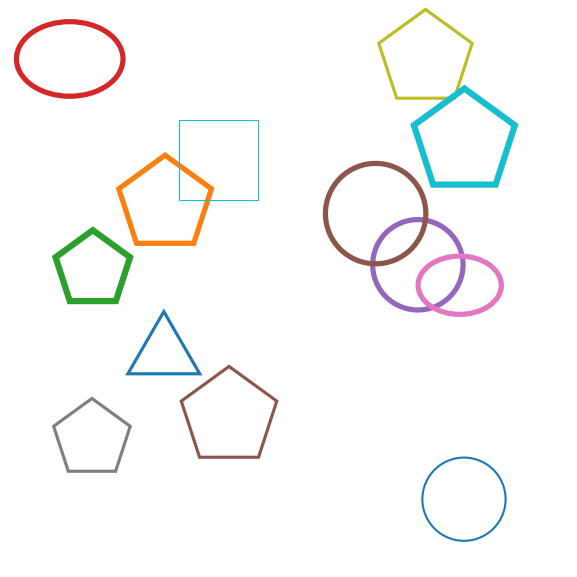[{"shape": "triangle", "thickness": 1.5, "radius": 0.36, "center": [0.284, 0.388]}, {"shape": "circle", "thickness": 1, "radius": 0.36, "center": [0.803, 0.135]}, {"shape": "pentagon", "thickness": 2.5, "radius": 0.42, "center": [0.286, 0.646]}, {"shape": "pentagon", "thickness": 3, "radius": 0.34, "center": [0.161, 0.533]}, {"shape": "oval", "thickness": 2.5, "radius": 0.46, "center": [0.121, 0.897]}, {"shape": "circle", "thickness": 2.5, "radius": 0.39, "center": [0.724, 0.541]}, {"shape": "circle", "thickness": 2.5, "radius": 0.43, "center": [0.65, 0.629]}, {"shape": "pentagon", "thickness": 1.5, "radius": 0.43, "center": [0.397, 0.278]}, {"shape": "oval", "thickness": 2.5, "radius": 0.36, "center": [0.796, 0.505]}, {"shape": "pentagon", "thickness": 1.5, "radius": 0.35, "center": [0.159, 0.239]}, {"shape": "pentagon", "thickness": 1.5, "radius": 0.42, "center": [0.737, 0.898]}, {"shape": "square", "thickness": 0.5, "radius": 0.34, "center": [0.378, 0.722]}, {"shape": "pentagon", "thickness": 3, "radius": 0.46, "center": [0.804, 0.754]}]